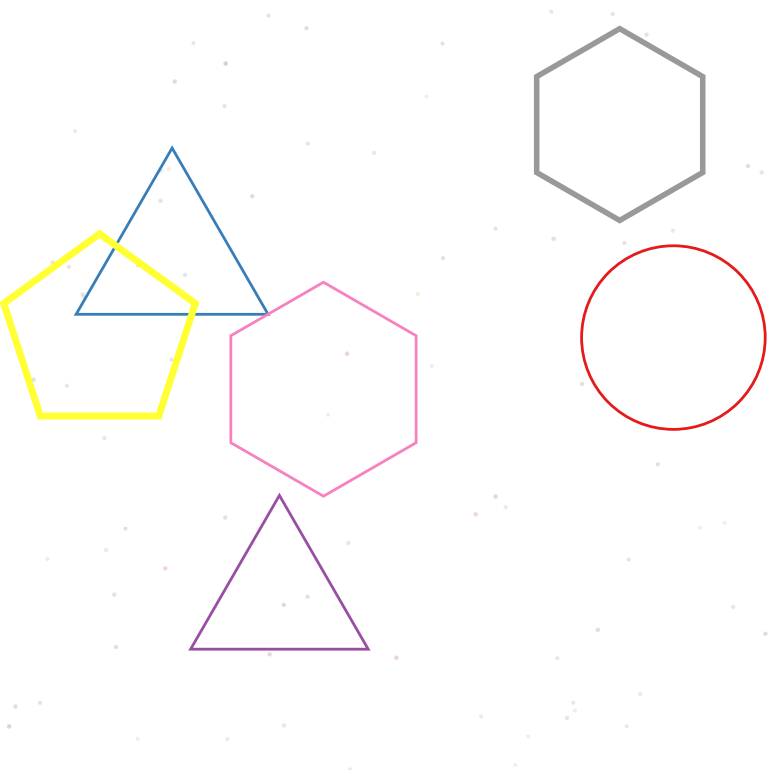[{"shape": "circle", "thickness": 1, "radius": 0.6, "center": [0.875, 0.562]}, {"shape": "triangle", "thickness": 1, "radius": 0.72, "center": [0.224, 0.664]}, {"shape": "triangle", "thickness": 1, "radius": 0.67, "center": [0.363, 0.223]}, {"shape": "pentagon", "thickness": 2.5, "radius": 0.65, "center": [0.129, 0.566]}, {"shape": "hexagon", "thickness": 1, "radius": 0.69, "center": [0.42, 0.495]}, {"shape": "hexagon", "thickness": 2, "radius": 0.62, "center": [0.805, 0.838]}]